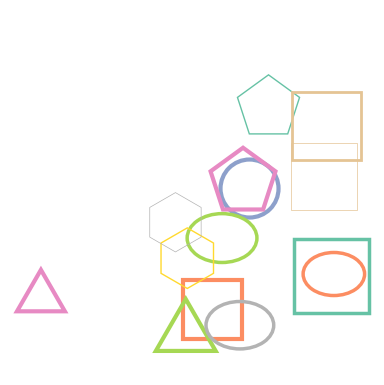[{"shape": "pentagon", "thickness": 1, "radius": 0.42, "center": [0.697, 0.721]}, {"shape": "square", "thickness": 2.5, "radius": 0.48, "center": [0.861, 0.284]}, {"shape": "square", "thickness": 3, "radius": 0.38, "center": [0.551, 0.197]}, {"shape": "oval", "thickness": 2.5, "radius": 0.4, "center": [0.867, 0.288]}, {"shape": "circle", "thickness": 3, "radius": 0.38, "center": [0.648, 0.51]}, {"shape": "triangle", "thickness": 3, "radius": 0.36, "center": [0.106, 0.227]}, {"shape": "pentagon", "thickness": 3, "radius": 0.44, "center": [0.631, 0.528]}, {"shape": "triangle", "thickness": 3, "radius": 0.45, "center": [0.482, 0.133]}, {"shape": "oval", "thickness": 2.5, "radius": 0.45, "center": [0.577, 0.382]}, {"shape": "hexagon", "thickness": 1, "radius": 0.39, "center": [0.486, 0.329]}, {"shape": "square", "thickness": 2, "radius": 0.44, "center": [0.848, 0.672]}, {"shape": "square", "thickness": 0.5, "radius": 0.43, "center": [0.841, 0.541]}, {"shape": "hexagon", "thickness": 0.5, "radius": 0.39, "center": [0.456, 0.423]}, {"shape": "oval", "thickness": 2.5, "radius": 0.44, "center": [0.623, 0.155]}]